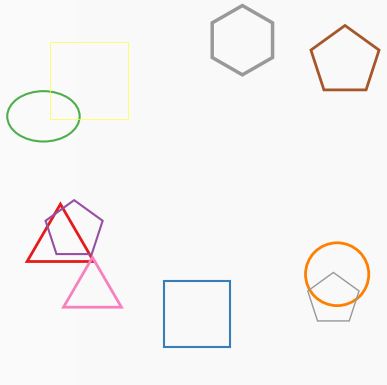[{"shape": "triangle", "thickness": 2, "radius": 0.5, "center": [0.156, 0.37]}, {"shape": "square", "thickness": 1.5, "radius": 0.43, "center": [0.507, 0.185]}, {"shape": "oval", "thickness": 1.5, "radius": 0.47, "center": [0.112, 0.698]}, {"shape": "pentagon", "thickness": 1.5, "radius": 0.39, "center": [0.191, 0.403]}, {"shape": "circle", "thickness": 2, "radius": 0.41, "center": [0.87, 0.288]}, {"shape": "square", "thickness": 0.5, "radius": 0.5, "center": [0.23, 0.792]}, {"shape": "pentagon", "thickness": 2, "radius": 0.46, "center": [0.89, 0.841]}, {"shape": "triangle", "thickness": 2, "radius": 0.43, "center": [0.239, 0.245]}, {"shape": "hexagon", "thickness": 2.5, "radius": 0.45, "center": [0.626, 0.896]}, {"shape": "pentagon", "thickness": 1, "radius": 0.35, "center": [0.86, 0.223]}]